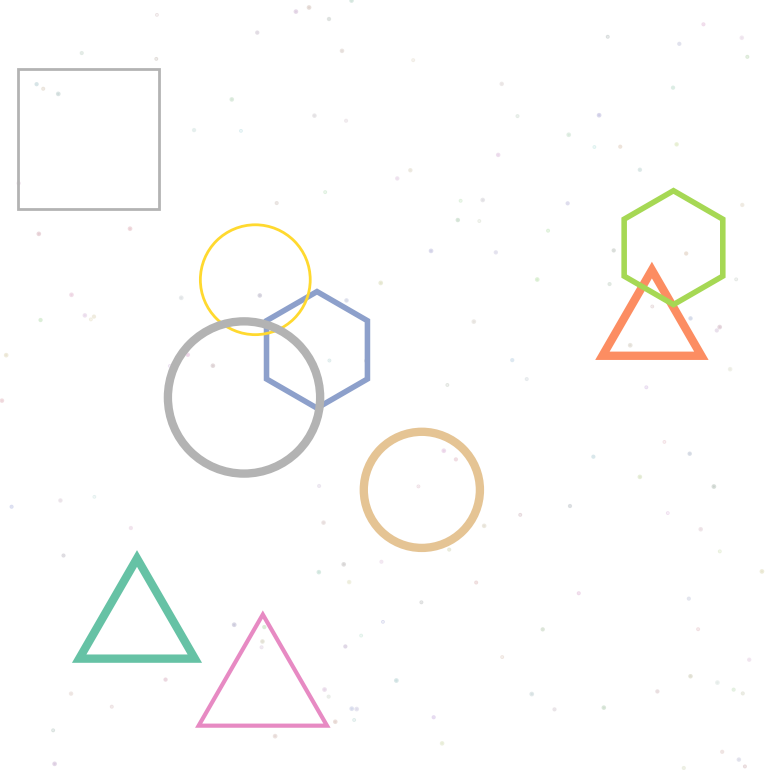[{"shape": "triangle", "thickness": 3, "radius": 0.43, "center": [0.178, 0.188]}, {"shape": "triangle", "thickness": 3, "radius": 0.37, "center": [0.847, 0.575]}, {"shape": "hexagon", "thickness": 2, "radius": 0.38, "center": [0.412, 0.546]}, {"shape": "triangle", "thickness": 1.5, "radius": 0.48, "center": [0.341, 0.106]}, {"shape": "hexagon", "thickness": 2, "radius": 0.37, "center": [0.875, 0.678]}, {"shape": "circle", "thickness": 1, "radius": 0.36, "center": [0.332, 0.637]}, {"shape": "circle", "thickness": 3, "radius": 0.38, "center": [0.548, 0.364]}, {"shape": "square", "thickness": 1, "radius": 0.45, "center": [0.115, 0.819]}, {"shape": "circle", "thickness": 3, "radius": 0.49, "center": [0.317, 0.484]}]